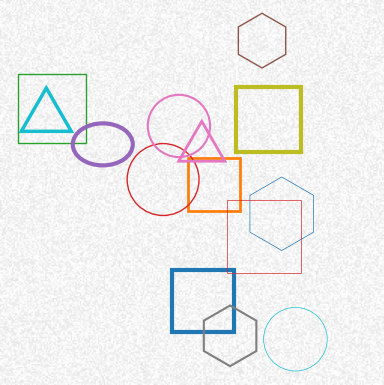[{"shape": "hexagon", "thickness": 0.5, "radius": 0.48, "center": [0.732, 0.445]}, {"shape": "square", "thickness": 3, "radius": 0.4, "center": [0.528, 0.218]}, {"shape": "square", "thickness": 2, "radius": 0.34, "center": [0.556, 0.52]}, {"shape": "square", "thickness": 1, "radius": 0.45, "center": [0.135, 0.719]}, {"shape": "square", "thickness": 0.5, "radius": 0.48, "center": [0.685, 0.386]}, {"shape": "circle", "thickness": 1, "radius": 0.47, "center": [0.424, 0.534]}, {"shape": "oval", "thickness": 3, "radius": 0.39, "center": [0.267, 0.625]}, {"shape": "hexagon", "thickness": 1, "radius": 0.36, "center": [0.681, 0.894]}, {"shape": "circle", "thickness": 1.5, "radius": 0.4, "center": [0.465, 0.673]}, {"shape": "triangle", "thickness": 2, "radius": 0.35, "center": [0.524, 0.616]}, {"shape": "hexagon", "thickness": 1.5, "radius": 0.39, "center": [0.598, 0.128]}, {"shape": "square", "thickness": 3, "radius": 0.42, "center": [0.697, 0.69]}, {"shape": "triangle", "thickness": 2.5, "radius": 0.37, "center": [0.12, 0.696]}, {"shape": "circle", "thickness": 0.5, "radius": 0.41, "center": [0.767, 0.119]}]